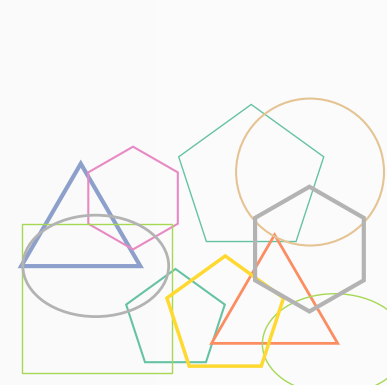[{"shape": "pentagon", "thickness": 1, "radius": 0.98, "center": [0.648, 0.532]}, {"shape": "pentagon", "thickness": 1.5, "radius": 0.67, "center": [0.453, 0.168]}, {"shape": "triangle", "thickness": 2, "radius": 0.94, "center": [0.709, 0.202]}, {"shape": "triangle", "thickness": 3, "radius": 0.89, "center": [0.208, 0.397]}, {"shape": "hexagon", "thickness": 1.5, "radius": 0.67, "center": [0.343, 0.486]}, {"shape": "oval", "thickness": 1, "radius": 0.93, "center": [0.864, 0.107]}, {"shape": "square", "thickness": 1, "radius": 0.97, "center": [0.251, 0.225]}, {"shape": "pentagon", "thickness": 2.5, "radius": 0.79, "center": [0.581, 0.177]}, {"shape": "circle", "thickness": 1.5, "radius": 0.95, "center": [0.8, 0.553]}, {"shape": "hexagon", "thickness": 3, "radius": 0.81, "center": [0.799, 0.353]}, {"shape": "oval", "thickness": 2, "radius": 0.94, "center": [0.247, 0.309]}]